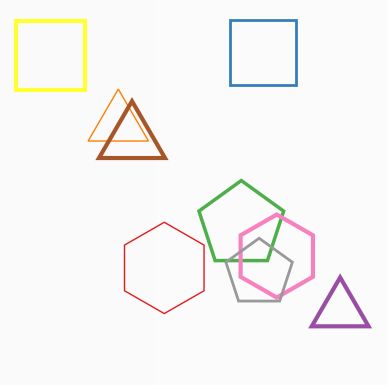[{"shape": "hexagon", "thickness": 1, "radius": 0.59, "center": [0.424, 0.304]}, {"shape": "square", "thickness": 2, "radius": 0.42, "center": [0.679, 0.864]}, {"shape": "pentagon", "thickness": 2.5, "radius": 0.57, "center": [0.623, 0.416]}, {"shape": "triangle", "thickness": 3, "radius": 0.42, "center": [0.878, 0.195]}, {"shape": "triangle", "thickness": 1, "radius": 0.45, "center": [0.305, 0.679]}, {"shape": "square", "thickness": 3, "radius": 0.45, "center": [0.131, 0.856]}, {"shape": "triangle", "thickness": 3, "radius": 0.49, "center": [0.341, 0.639]}, {"shape": "hexagon", "thickness": 3, "radius": 0.54, "center": [0.714, 0.335]}, {"shape": "pentagon", "thickness": 2, "radius": 0.45, "center": [0.669, 0.291]}]